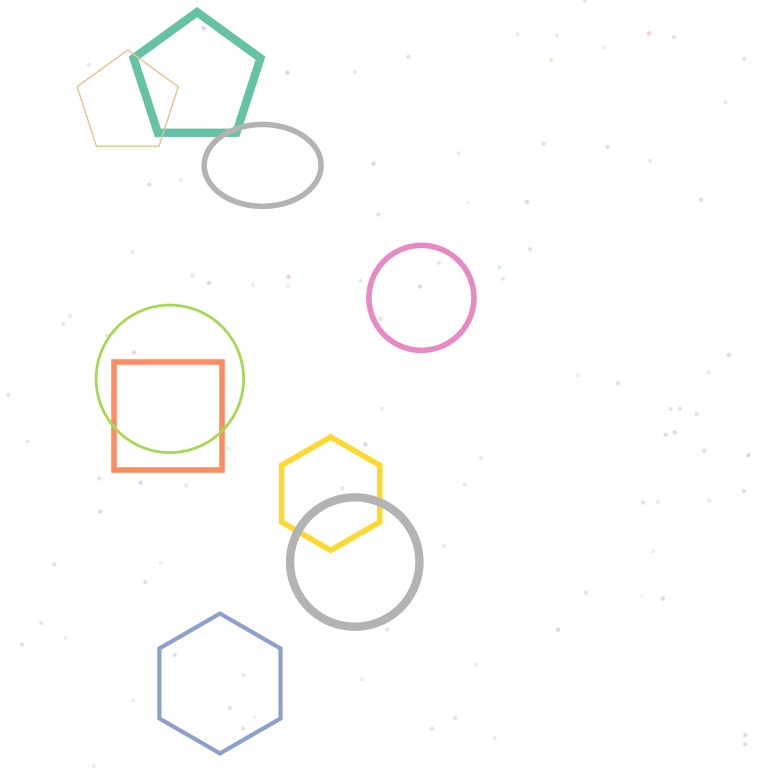[{"shape": "pentagon", "thickness": 3, "radius": 0.43, "center": [0.256, 0.898]}, {"shape": "square", "thickness": 2, "radius": 0.35, "center": [0.218, 0.46]}, {"shape": "hexagon", "thickness": 1.5, "radius": 0.45, "center": [0.286, 0.112]}, {"shape": "circle", "thickness": 2, "radius": 0.34, "center": [0.547, 0.613]}, {"shape": "circle", "thickness": 1, "radius": 0.48, "center": [0.221, 0.508]}, {"shape": "hexagon", "thickness": 2, "radius": 0.37, "center": [0.429, 0.359]}, {"shape": "pentagon", "thickness": 0.5, "radius": 0.35, "center": [0.166, 0.866]}, {"shape": "oval", "thickness": 2, "radius": 0.38, "center": [0.341, 0.785]}, {"shape": "circle", "thickness": 3, "radius": 0.42, "center": [0.461, 0.27]}]